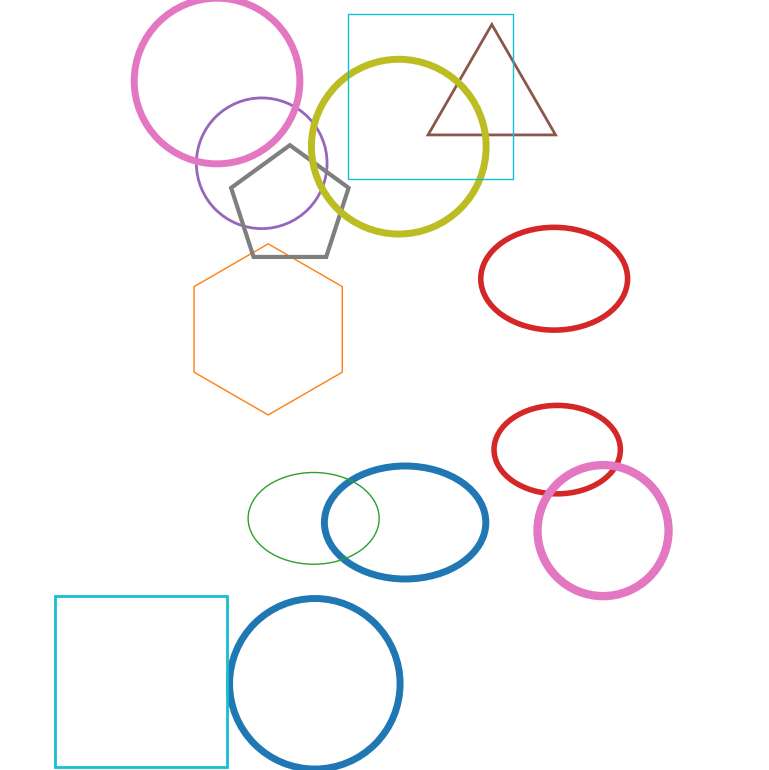[{"shape": "oval", "thickness": 2.5, "radius": 0.52, "center": [0.526, 0.321]}, {"shape": "circle", "thickness": 2.5, "radius": 0.55, "center": [0.409, 0.112]}, {"shape": "hexagon", "thickness": 0.5, "radius": 0.56, "center": [0.348, 0.572]}, {"shape": "oval", "thickness": 0.5, "radius": 0.43, "center": [0.407, 0.327]}, {"shape": "oval", "thickness": 2, "radius": 0.48, "center": [0.72, 0.638]}, {"shape": "oval", "thickness": 2, "radius": 0.41, "center": [0.724, 0.416]}, {"shape": "circle", "thickness": 1, "radius": 0.42, "center": [0.34, 0.788]}, {"shape": "triangle", "thickness": 1, "radius": 0.48, "center": [0.639, 0.873]}, {"shape": "circle", "thickness": 3, "radius": 0.43, "center": [0.783, 0.311]}, {"shape": "circle", "thickness": 2.5, "radius": 0.54, "center": [0.282, 0.895]}, {"shape": "pentagon", "thickness": 1.5, "radius": 0.4, "center": [0.376, 0.731]}, {"shape": "circle", "thickness": 2.5, "radius": 0.57, "center": [0.518, 0.81]}, {"shape": "square", "thickness": 0.5, "radius": 0.54, "center": [0.559, 0.874]}, {"shape": "square", "thickness": 1, "radius": 0.56, "center": [0.184, 0.115]}]